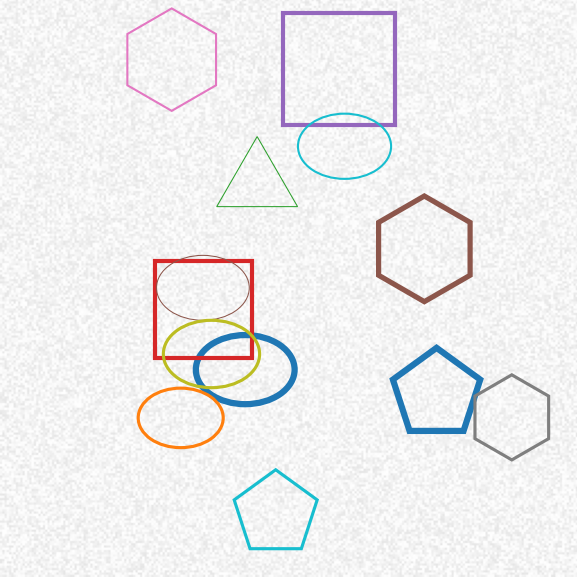[{"shape": "oval", "thickness": 3, "radius": 0.43, "center": [0.425, 0.359]}, {"shape": "pentagon", "thickness": 3, "radius": 0.4, "center": [0.756, 0.317]}, {"shape": "oval", "thickness": 1.5, "radius": 0.37, "center": [0.313, 0.276]}, {"shape": "triangle", "thickness": 0.5, "radius": 0.4, "center": [0.445, 0.682]}, {"shape": "square", "thickness": 2, "radius": 0.42, "center": [0.352, 0.463]}, {"shape": "square", "thickness": 2, "radius": 0.49, "center": [0.587, 0.879]}, {"shape": "oval", "thickness": 0.5, "radius": 0.4, "center": [0.351, 0.501]}, {"shape": "hexagon", "thickness": 2.5, "radius": 0.46, "center": [0.735, 0.568]}, {"shape": "hexagon", "thickness": 1, "radius": 0.44, "center": [0.297, 0.896]}, {"shape": "hexagon", "thickness": 1.5, "radius": 0.37, "center": [0.886, 0.276]}, {"shape": "oval", "thickness": 1.5, "radius": 0.42, "center": [0.366, 0.386]}, {"shape": "pentagon", "thickness": 1.5, "radius": 0.38, "center": [0.477, 0.11]}, {"shape": "oval", "thickness": 1, "radius": 0.4, "center": [0.597, 0.746]}]